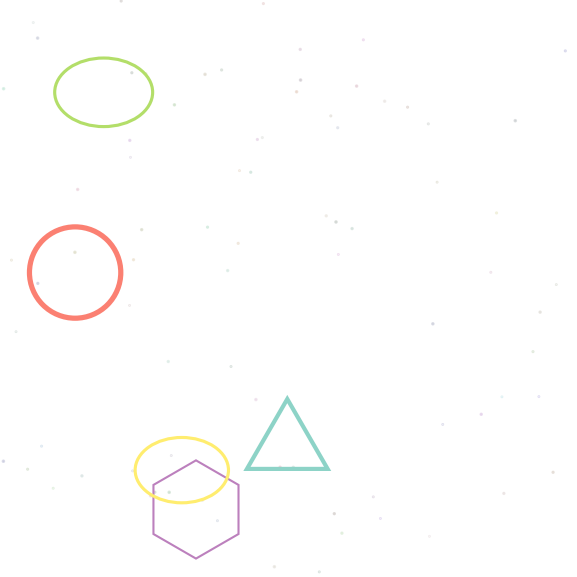[{"shape": "triangle", "thickness": 2, "radius": 0.4, "center": [0.497, 0.228]}, {"shape": "circle", "thickness": 2.5, "radius": 0.4, "center": [0.13, 0.527]}, {"shape": "oval", "thickness": 1.5, "radius": 0.42, "center": [0.18, 0.839]}, {"shape": "hexagon", "thickness": 1, "radius": 0.43, "center": [0.339, 0.117]}, {"shape": "oval", "thickness": 1.5, "radius": 0.4, "center": [0.315, 0.185]}]